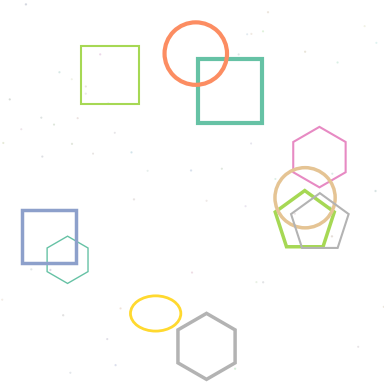[{"shape": "hexagon", "thickness": 1, "radius": 0.31, "center": [0.175, 0.325]}, {"shape": "square", "thickness": 3, "radius": 0.42, "center": [0.597, 0.765]}, {"shape": "circle", "thickness": 3, "radius": 0.41, "center": [0.509, 0.861]}, {"shape": "square", "thickness": 2.5, "radius": 0.35, "center": [0.127, 0.386]}, {"shape": "hexagon", "thickness": 1.5, "radius": 0.39, "center": [0.83, 0.592]}, {"shape": "square", "thickness": 1.5, "radius": 0.38, "center": [0.286, 0.805]}, {"shape": "pentagon", "thickness": 2.5, "radius": 0.4, "center": [0.792, 0.424]}, {"shape": "oval", "thickness": 2, "radius": 0.33, "center": [0.404, 0.186]}, {"shape": "circle", "thickness": 2.5, "radius": 0.39, "center": [0.792, 0.486]}, {"shape": "pentagon", "thickness": 1.5, "radius": 0.39, "center": [0.831, 0.42]}, {"shape": "hexagon", "thickness": 2.5, "radius": 0.43, "center": [0.536, 0.1]}]